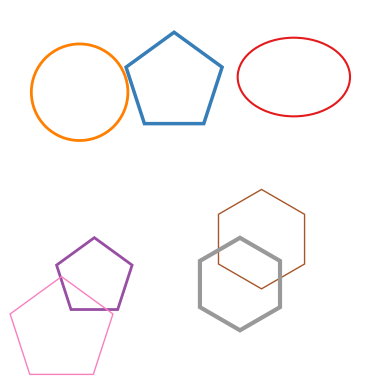[{"shape": "oval", "thickness": 1.5, "radius": 0.73, "center": [0.763, 0.8]}, {"shape": "pentagon", "thickness": 2.5, "radius": 0.66, "center": [0.452, 0.785]}, {"shape": "pentagon", "thickness": 2, "radius": 0.52, "center": [0.245, 0.279]}, {"shape": "circle", "thickness": 2, "radius": 0.63, "center": [0.207, 0.76]}, {"shape": "hexagon", "thickness": 1, "radius": 0.65, "center": [0.679, 0.379]}, {"shape": "pentagon", "thickness": 1, "radius": 0.7, "center": [0.16, 0.141]}, {"shape": "hexagon", "thickness": 3, "radius": 0.6, "center": [0.623, 0.262]}]